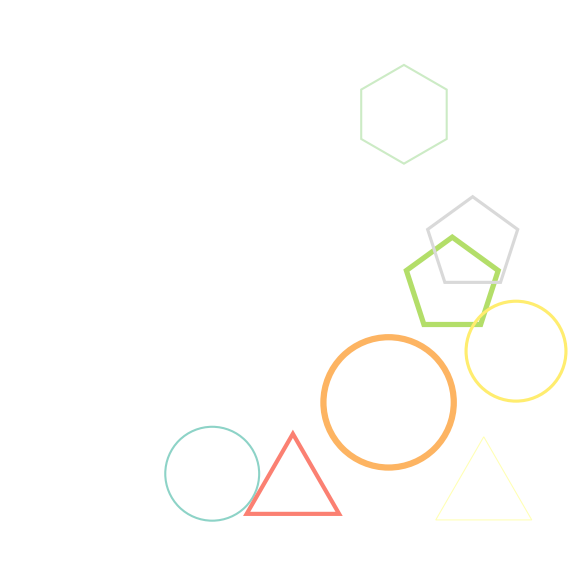[{"shape": "circle", "thickness": 1, "radius": 0.41, "center": [0.367, 0.179]}, {"shape": "triangle", "thickness": 0.5, "radius": 0.48, "center": [0.838, 0.147]}, {"shape": "triangle", "thickness": 2, "radius": 0.46, "center": [0.507, 0.156]}, {"shape": "circle", "thickness": 3, "radius": 0.56, "center": [0.673, 0.302]}, {"shape": "pentagon", "thickness": 2.5, "radius": 0.42, "center": [0.783, 0.505]}, {"shape": "pentagon", "thickness": 1.5, "radius": 0.41, "center": [0.818, 0.577]}, {"shape": "hexagon", "thickness": 1, "radius": 0.43, "center": [0.699, 0.801]}, {"shape": "circle", "thickness": 1.5, "radius": 0.43, "center": [0.894, 0.391]}]